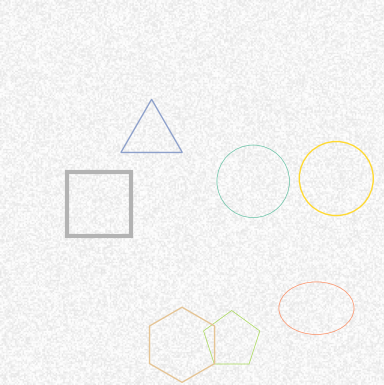[{"shape": "circle", "thickness": 0.5, "radius": 0.47, "center": [0.658, 0.529]}, {"shape": "oval", "thickness": 0.5, "radius": 0.49, "center": [0.822, 0.199]}, {"shape": "triangle", "thickness": 1, "radius": 0.46, "center": [0.394, 0.65]}, {"shape": "pentagon", "thickness": 0.5, "radius": 0.38, "center": [0.602, 0.117]}, {"shape": "circle", "thickness": 1, "radius": 0.48, "center": [0.873, 0.536]}, {"shape": "hexagon", "thickness": 1, "radius": 0.49, "center": [0.473, 0.104]}, {"shape": "square", "thickness": 3, "radius": 0.41, "center": [0.258, 0.47]}]